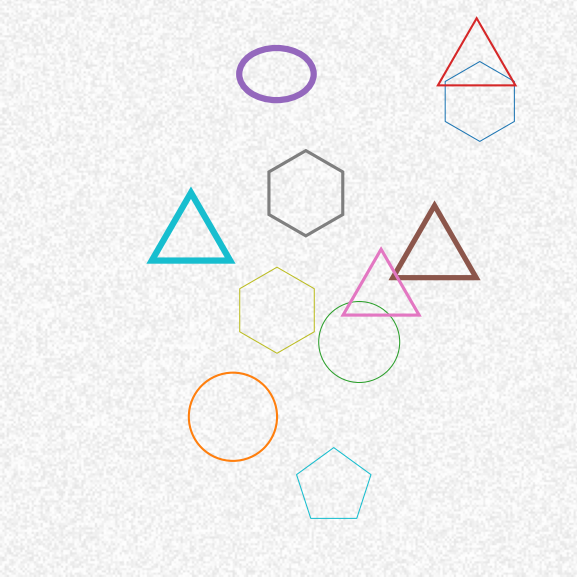[{"shape": "hexagon", "thickness": 0.5, "radius": 0.35, "center": [0.831, 0.823]}, {"shape": "circle", "thickness": 1, "radius": 0.38, "center": [0.403, 0.277]}, {"shape": "circle", "thickness": 0.5, "radius": 0.35, "center": [0.622, 0.407]}, {"shape": "triangle", "thickness": 1, "radius": 0.39, "center": [0.825, 0.89]}, {"shape": "oval", "thickness": 3, "radius": 0.32, "center": [0.479, 0.871]}, {"shape": "triangle", "thickness": 2.5, "radius": 0.42, "center": [0.752, 0.56]}, {"shape": "triangle", "thickness": 1.5, "radius": 0.38, "center": [0.66, 0.492]}, {"shape": "hexagon", "thickness": 1.5, "radius": 0.37, "center": [0.53, 0.665]}, {"shape": "hexagon", "thickness": 0.5, "radius": 0.37, "center": [0.48, 0.462]}, {"shape": "triangle", "thickness": 3, "radius": 0.39, "center": [0.331, 0.587]}, {"shape": "pentagon", "thickness": 0.5, "radius": 0.34, "center": [0.578, 0.156]}]